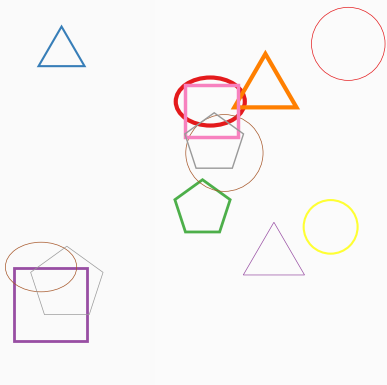[{"shape": "circle", "thickness": 0.5, "radius": 0.47, "center": [0.899, 0.886]}, {"shape": "oval", "thickness": 3, "radius": 0.45, "center": [0.543, 0.736]}, {"shape": "triangle", "thickness": 1.5, "radius": 0.34, "center": [0.159, 0.862]}, {"shape": "pentagon", "thickness": 2, "radius": 0.38, "center": [0.523, 0.458]}, {"shape": "triangle", "thickness": 0.5, "radius": 0.46, "center": [0.707, 0.331]}, {"shape": "square", "thickness": 2, "radius": 0.47, "center": [0.13, 0.21]}, {"shape": "triangle", "thickness": 3, "radius": 0.46, "center": [0.685, 0.767]}, {"shape": "circle", "thickness": 1.5, "radius": 0.35, "center": [0.853, 0.411]}, {"shape": "circle", "thickness": 0.5, "radius": 0.5, "center": [0.579, 0.603]}, {"shape": "oval", "thickness": 0.5, "radius": 0.46, "center": [0.106, 0.306]}, {"shape": "square", "thickness": 2.5, "radius": 0.34, "center": [0.545, 0.712]}, {"shape": "pentagon", "thickness": 0.5, "radius": 0.49, "center": [0.173, 0.262]}, {"shape": "pentagon", "thickness": 1, "radius": 0.4, "center": [0.553, 0.627]}]